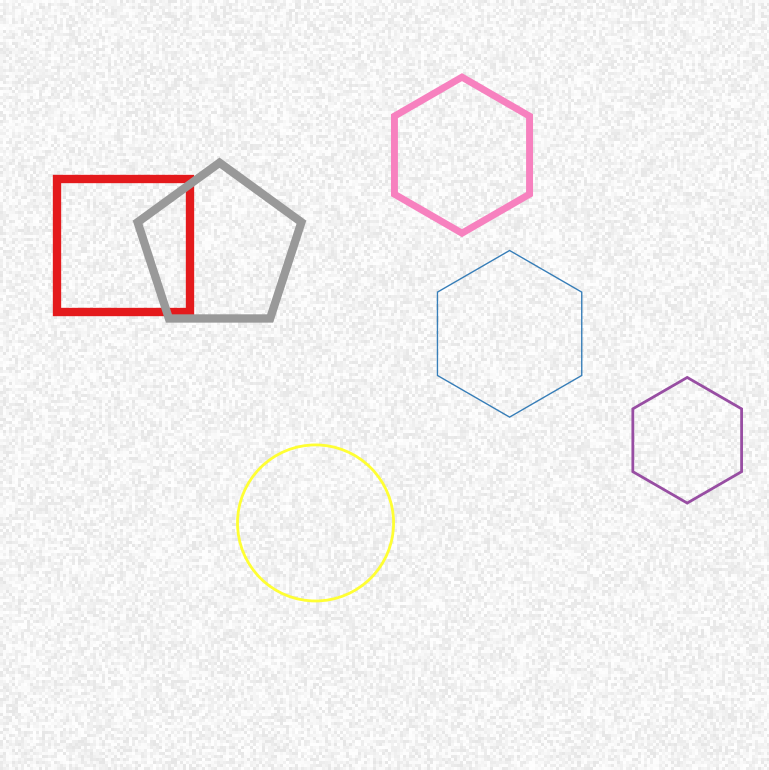[{"shape": "square", "thickness": 3, "radius": 0.43, "center": [0.161, 0.681]}, {"shape": "hexagon", "thickness": 0.5, "radius": 0.54, "center": [0.662, 0.566]}, {"shape": "hexagon", "thickness": 1, "radius": 0.41, "center": [0.892, 0.428]}, {"shape": "circle", "thickness": 1, "radius": 0.51, "center": [0.41, 0.321]}, {"shape": "hexagon", "thickness": 2.5, "radius": 0.51, "center": [0.6, 0.798]}, {"shape": "pentagon", "thickness": 3, "radius": 0.56, "center": [0.285, 0.677]}]